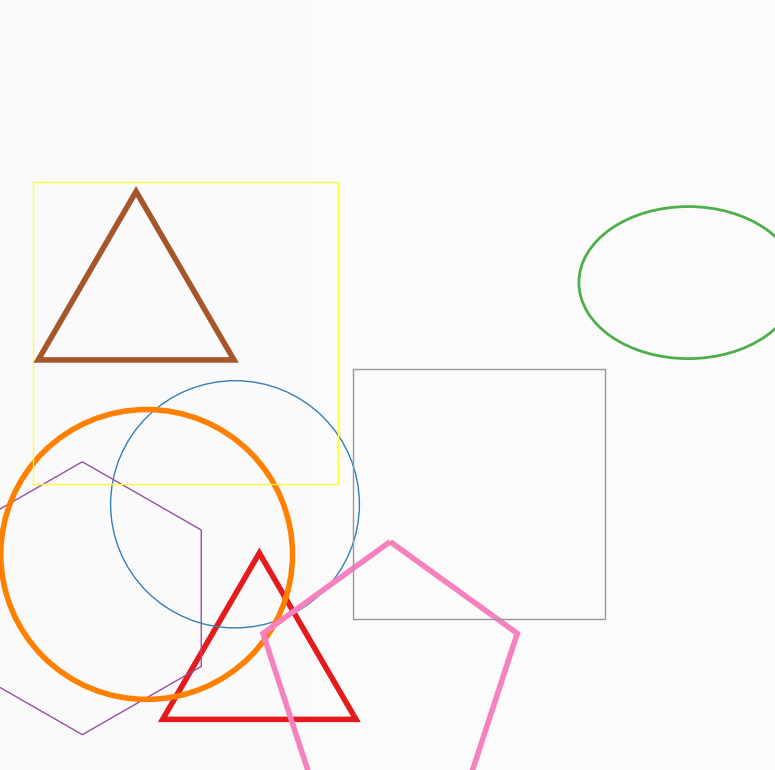[{"shape": "triangle", "thickness": 2, "radius": 0.72, "center": [0.335, 0.138]}, {"shape": "circle", "thickness": 0.5, "radius": 0.8, "center": [0.303, 0.345]}, {"shape": "oval", "thickness": 1, "radius": 0.71, "center": [0.888, 0.633]}, {"shape": "hexagon", "thickness": 0.5, "radius": 0.89, "center": [0.106, 0.223]}, {"shape": "circle", "thickness": 2, "radius": 0.94, "center": [0.189, 0.28]}, {"shape": "square", "thickness": 0.5, "radius": 0.98, "center": [0.239, 0.568]}, {"shape": "triangle", "thickness": 2, "radius": 0.73, "center": [0.176, 0.605]}, {"shape": "pentagon", "thickness": 2, "radius": 0.86, "center": [0.503, 0.124]}, {"shape": "square", "thickness": 0.5, "radius": 0.81, "center": [0.618, 0.359]}]